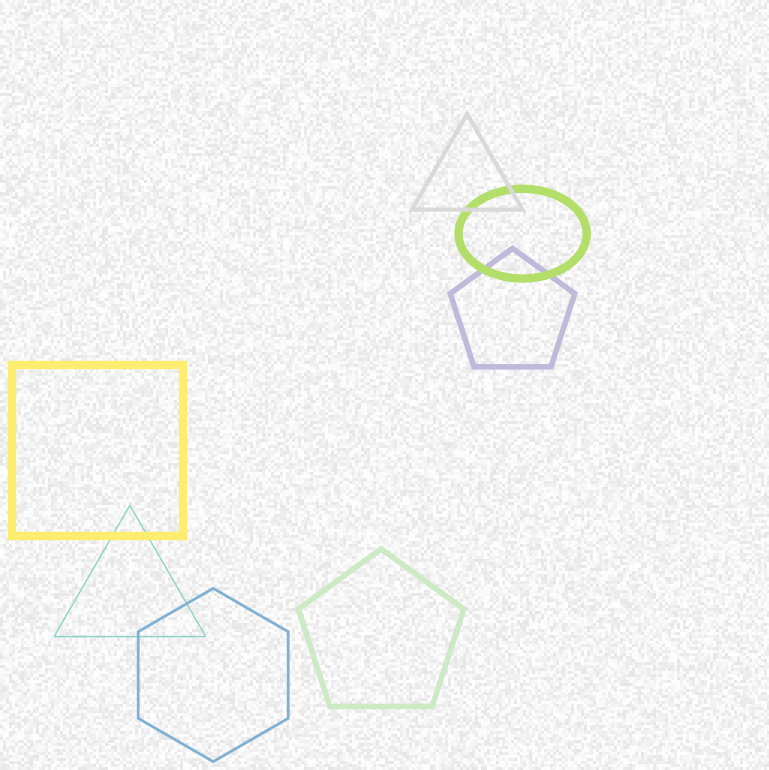[{"shape": "triangle", "thickness": 0.5, "radius": 0.57, "center": [0.169, 0.23]}, {"shape": "pentagon", "thickness": 2, "radius": 0.43, "center": [0.666, 0.592]}, {"shape": "hexagon", "thickness": 1, "radius": 0.56, "center": [0.277, 0.123]}, {"shape": "oval", "thickness": 3, "radius": 0.42, "center": [0.679, 0.697]}, {"shape": "triangle", "thickness": 1.5, "radius": 0.41, "center": [0.607, 0.769]}, {"shape": "pentagon", "thickness": 2, "radius": 0.57, "center": [0.495, 0.174]}, {"shape": "square", "thickness": 3, "radius": 0.55, "center": [0.127, 0.415]}]